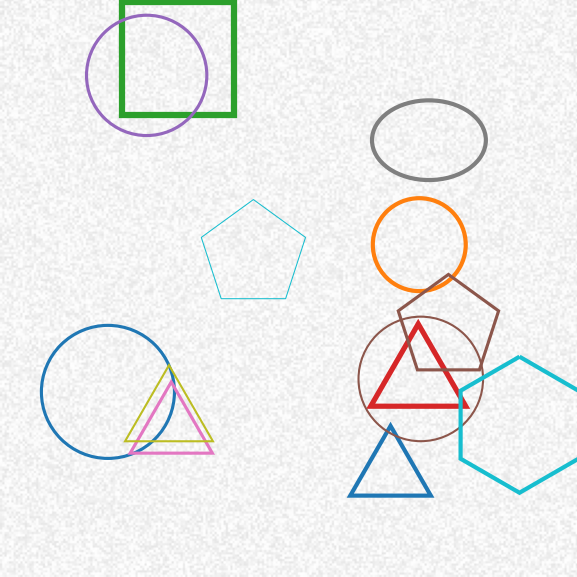[{"shape": "triangle", "thickness": 2, "radius": 0.4, "center": [0.676, 0.181]}, {"shape": "circle", "thickness": 1.5, "radius": 0.58, "center": [0.187, 0.321]}, {"shape": "circle", "thickness": 2, "radius": 0.4, "center": [0.726, 0.575]}, {"shape": "square", "thickness": 3, "radius": 0.49, "center": [0.309, 0.898]}, {"shape": "triangle", "thickness": 2.5, "radius": 0.47, "center": [0.724, 0.343]}, {"shape": "circle", "thickness": 1.5, "radius": 0.52, "center": [0.254, 0.869]}, {"shape": "pentagon", "thickness": 1.5, "radius": 0.46, "center": [0.776, 0.433]}, {"shape": "circle", "thickness": 1, "radius": 0.54, "center": [0.729, 0.343]}, {"shape": "triangle", "thickness": 1.5, "radius": 0.41, "center": [0.297, 0.256]}, {"shape": "oval", "thickness": 2, "radius": 0.49, "center": [0.743, 0.756]}, {"shape": "triangle", "thickness": 1, "radius": 0.44, "center": [0.293, 0.279]}, {"shape": "hexagon", "thickness": 2, "radius": 0.59, "center": [0.9, 0.264]}, {"shape": "pentagon", "thickness": 0.5, "radius": 0.47, "center": [0.439, 0.559]}]